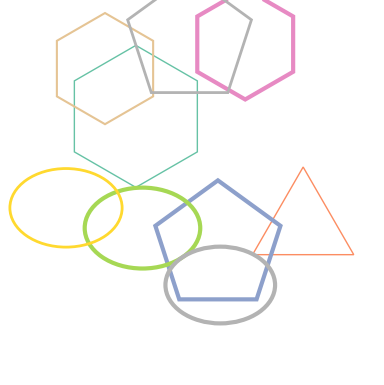[{"shape": "hexagon", "thickness": 1, "radius": 0.92, "center": [0.353, 0.698]}, {"shape": "triangle", "thickness": 1, "radius": 0.76, "center": [0.787, 0.414]}, {"shape": "pentagon", "thickness": 3, "radius": 0.85, "center": [0.566, 0.361]}, {"shape": "hexagon", "thickness": 3, "radius": 0.72, "center": [0.637, 0.885]}, {"shape": "oval", "thickness": 3, "radius": 0.75, "center": [0.37, 0.408]}, {"shape": "oval", "thickness": 2, "radius": 0.73, "center": [0.171, 0.46]}, {"shape": "hexagon", "thickness": 1.5, "radius": 0.72, "center": [0.273, 0.822]}, {"shape": "oval", "thickness": 3, "radius": 0.71, "center": [0.572, 0.26]}, {"shape": "pentagon", "thickness": 2, "radius": 0.85, "center": [0.492, 0.896]}]